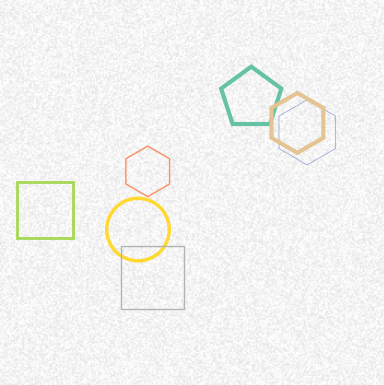[{"shape": "pentagon", "thickness": 3, "radius": 0.41, "center": [0.653, 0.744]}, {"shape": "hexagon", "thickness": 1, "radius": 0.33, "center": [0.384, 0.555]}, {"shape": "hexagon", "thickness": 0.5, "radius": 0.42, "center": [0.798, 0.656]}, {"shape": "square", "thickness": 2, "radius": 0.36, "center": [0.117, 0.455]}, {"shape": "circle", "thickness": 2.5, "radius": 0.41, "center": [0.358, 0.404]}, {"shape": "hexagon", "thickness": 3, "radius": 0.39, "center": [0.772, 0.681]}, {"shape": "square", "thickness": 1, "radius": 0.41, "center": [0.397, 0.28]}]